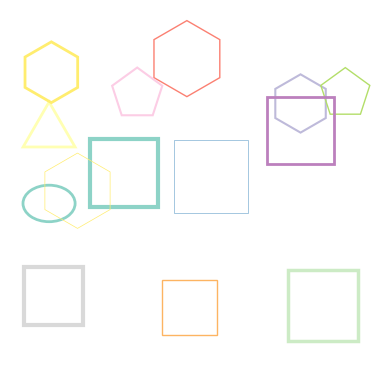[{"shape": "square", "thickness": 3, "radius": 0.44, "center": [0.321, 0.55]}, {"shape": "oval", "thickness": 2, "radius": 0.34, "center": [0.127, 0.472]}, {"shape": "triangle", "thickness": 2, "radius": 0.39, "center": [0.128, 0.657]}, {"shape": "hexagon", "thickness": 1.5, "radius": 0.38, "center": [0.781, 0.731]}, {"shape": "hexagon", "thickness": 1, "radius": 0.49, "center": [0.485, 0.848]}, {"shape": "square", "thickness": 0.5, "radius": 0.48, "center": [0.548, 0.541]}, {"shape": "square", "thickness": 1, "radius": 0.36, "center": [0.493, 0.2]}, {"shape": "pentagon", "thickness": 1, "radius": 0.33, "center": [0.897, 0.758]}, {"shape": "pentagon", "thickness": 1.5, "radius": 0.34, "center": [0.356, 0.756]}, {"shape": "square", "thickness": 3, "radius": 0.38, "center": [0.139, 0.232]}, {"shape": "square", "thickness": 2, "radius": 0.43, "center": [0.78, 0.661]}, {"shape": "square", "thickness": 2.5, "radius": 0.46, "center": [0.839, 0.206]}, {"shape": "hexagon", "thickness": 2, "radius": 0.39, "center": [0.133, 0.812]}, {"shape": "hexagon", "thickness": 0.5, "radius": 0.49, "center": [0.201, 0.505]}]